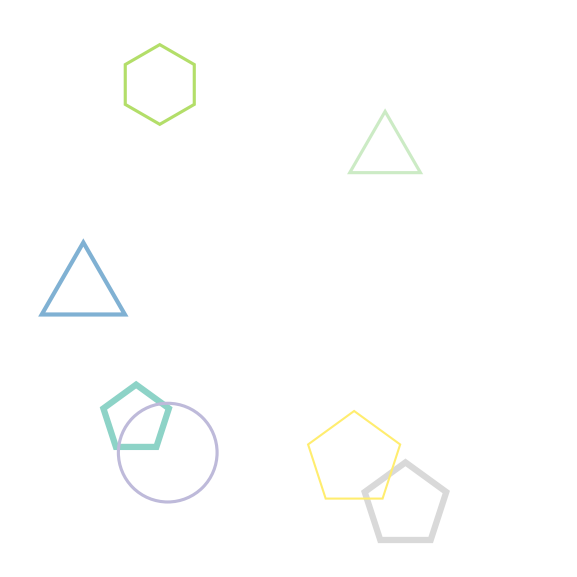[{"shape": "pentagon", "thickness": 3, "radius": 0.3, "center": [0.236, 0.273]}, {"shape": "circle", "thickness": 1.5, "radius": 0.43, "center": [0.29, 0.215]}, {"shape": "triangle", "thickness": 2, "radius": 0.42, "center": [0.144, 0.496]}, {"shape": "hexagon", "thickness": 1.5, "radius": 0.35, "center": [0.277, 0.853]}, {"shape": "pentagon", "thickness": 3, "radius": 0.37, "center": [0.702, 0.124]}, {"shape": "triangle", "thickness": 1.5, "radius": 0.35, "center": [0.667, 0.735]}, {"shape": "pentagon", "thickness": 1, "radius": 0.42, "center": [0.613, 0.204]}]